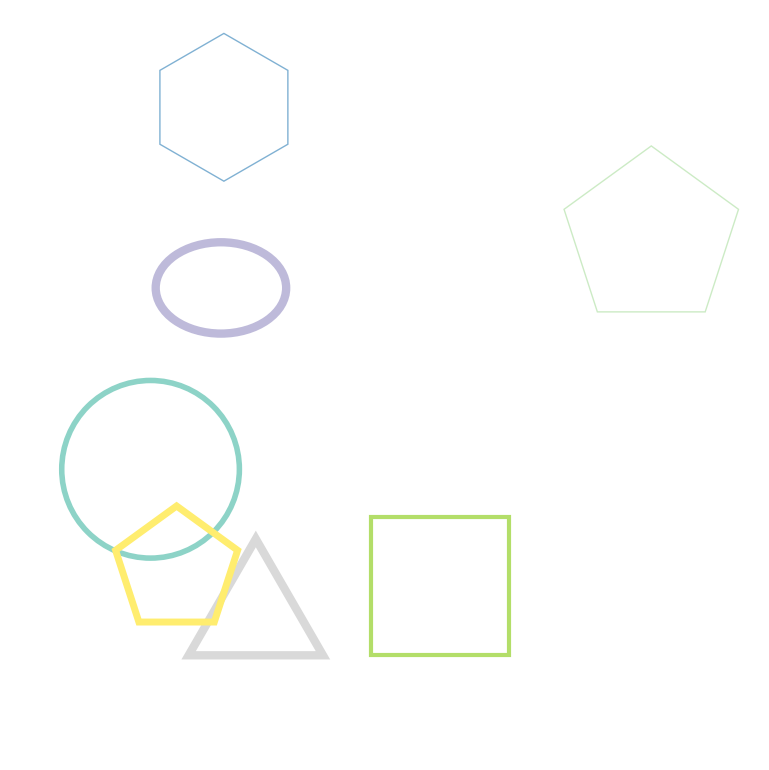[{"shape": "circle", "thickness": 2, "radius": 0.58, "center": [0.196, 0.391]}, {"shape": "oval", "thickness": 3, "radius": 0.42, "center": [0.287, 0.626]}, {"shape": "hexagon", "thickness": 0.5, "radius": 0.48, "center": [0.291, 0.861]}, {"shape": "square", "thickness": 1.5, "radius": 0.45, "center": [0.572, 0.239]}, {"shape": "triangle", "thickness": 3, "radius": 0.5, "center": [0.332, 0.199]}, {"shape": "pentagon", "thickness": 0.5, "radius": 0.6, "center": [0.846, 0.691]}, {"shape": "pentagon", "thickness": 2.5, "radius": 0.42, "center": [0.229, 0.26]}]